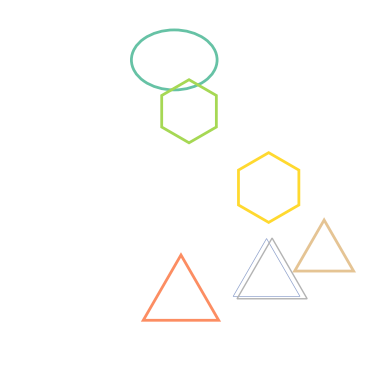[{"shape": "oval", "thickness": 2, "radius": 0.56, "center": [0.453, 0.844]}, {"shape": "triangle", "thickness": 2, "radius": 0.57, "center": [0.47, 0.225]}, {"shape": "triangle", "thickness": 0.5, "radius": 0.5, "center": [0.692, 0.28]}, {"shape": "hexagon", "thickness": 2, "radius": 0.41, "center": [0.491, 0.711]}, {"shape": "hexagon", "thickness": 2, "radius": 0.45, "center": [0.698, 0.513]}, {"shape": "triangle", "thickness": 2, "radius": 0.44, "center": [0.842, 0.34]}, {"shape": "triangle", "thickness": 1, "radius": 0.53, "center": [0.707, 0.277]}]